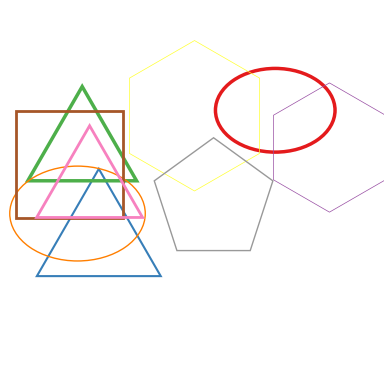[{"shape": "oval", "thickness": 2.5, "radius": 0.78, "center": [0.715, 0.714]}, {"shape": "triangle", "thickness": 1.5, "radius": 0.93, "center": [0.257, 0.376]}, {"shape": "triangle", "thickness": 2.5, "radius": 0.82, "center": [0.213, 0.612]}, {"shape": "hexagon", "thickness": 0.5, "radius": 0.84, "center": [0.856, 0.617]}, {"shape": "oval", "thickness": 1, "radius": 0.88, "center": [0.201, 0.445]}, {"shape": "hexagon", "thickness": 0.5, "radius": 0.98, "center": [0.505, 0.699]}, {"shape": "square", "thickness": 2, "radius": 0.7, "center": [0.181, 0.573]}, {"shape": "triangle", "thickness": 2, "radius": 0.79, "center": [0.233, 0.515]}, {"shape": "pentagon", "thickness": 1, "radius": 0.81, "center": [0.555, 0.48]}]